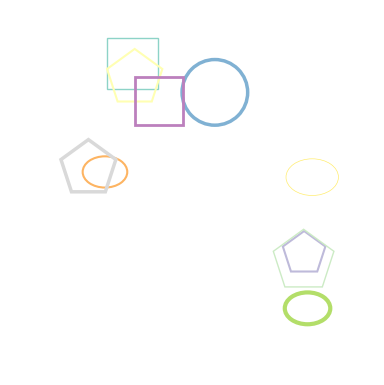[{"shape": "square", "thickness": 1, "radius": 0.33, "center": [0.344, 0.836]}, {"shape": "pentagon", "thickness": 1.5, "radius": 0.38, "center": [0.35, 0.797]}, {"shape": "pentagon", "thickness": 1.5, "radius": 0.29, "center": [0.79, 0.342]}, {"shape": "circle", "thickness": 2.5, "radius": 0.43, "center": [0.558, 0.76]}, {"shape": "oval", "thickness": 1.5, "radius": 0.29, "center": [0.273, 0.553]}, {"shape": "oval", "thickness": 3, "radius": 0.3, "center": [0.799, 0.199]}, {"shape": "pentagon", "thickness": 2.5, "radius": 0.37, "center": [0.23, 0.562]}, {"shape": "square", "thickness": 2, "radius": 0.31, "center": [0.413, 0.738]}, {"shape": "pentagon", "thickness": 1, "radius": 0.41, "center": [0.789, 0.322]}, {"shape": "oval", "thickness": 0.5, "radius": 0.34, "center": [0.811, 0.54]}]